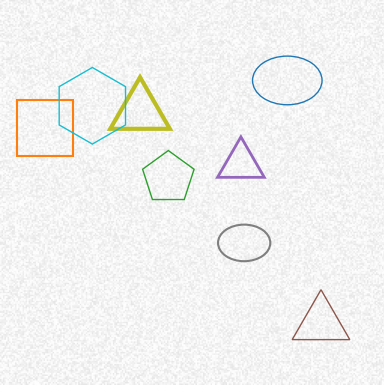[{"shape": "oval", "thickness": 1, "radius": 0.45, "center": [0.746, 0.791]}, {"shape": "square", "thickness": 1.5, "radius": 0.36, "center": [0.117, 0.667]}, {"shape": "pentagon", "thickness": 1, "radius": 0.35, "center": [0.437, 0.539]}, {"shape": "triangle", "thickness": 2, "radius": 0.35, "center": [0.626, 0.574]}, {"shape": "triangle", "thickness": 1, "radius": 0.43, "center": [0.834, 0.161]}, {"shape": "oval", "thickness": 1.5, "radius": 0.34, "center": [0.634, 0.369]}, {"shape": "triangle", "thickness": 3, "radius": 0.45, "center": [0.364, 0.71]}, {"shape": "hexagon", "thickness": 1, "radius": 0.5, "center": [0.24, 0.725]}]